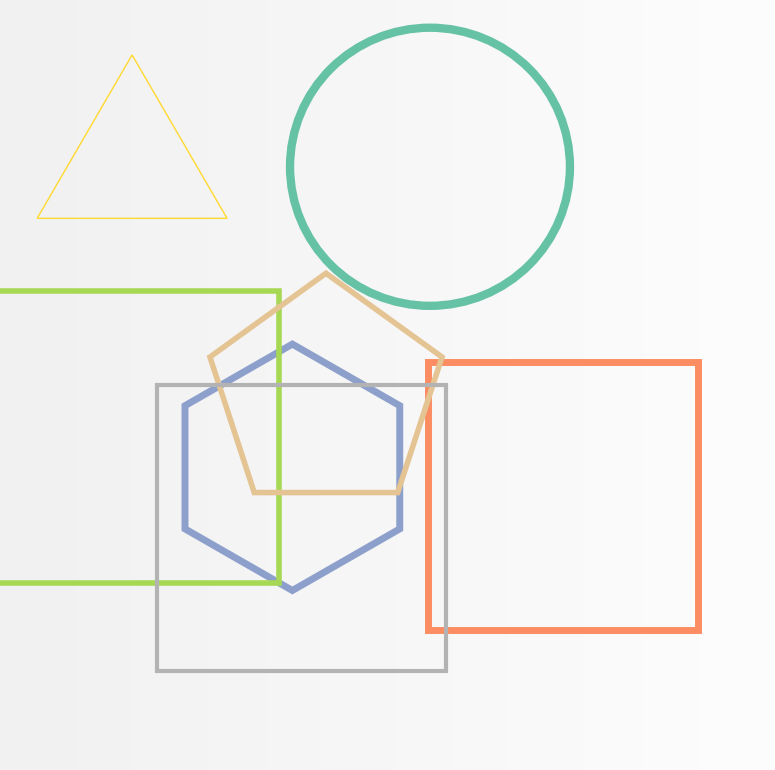[{"shape": "circle", "thickness": 3, "radius": 0.9, "center": [0.555, 0.783]}, {"shape": "square", "thickness": 2.5, "radius": 0.87, "center": [0.726, 0.356]}, {"shape": "hexagon", "thickness": 2.5, "radius": 0.8, "center": [0.377, 0.393]}, {"shape": "square", "thickness": 2, "radius": 0.95, "center": [0.17, 0.432]}, {"shape": "triangle", "thickness": 0.5, "radius": 0.71, "center": [0.17, 0.787]}, {"shape": "pentagon", "thickness": 2, "radius": 0.79, "center": [0.421, 0.488]}, {"shape": "square", "thickness": 1.5, "radius": 0.93, "center": [0.389, 0.314]}]